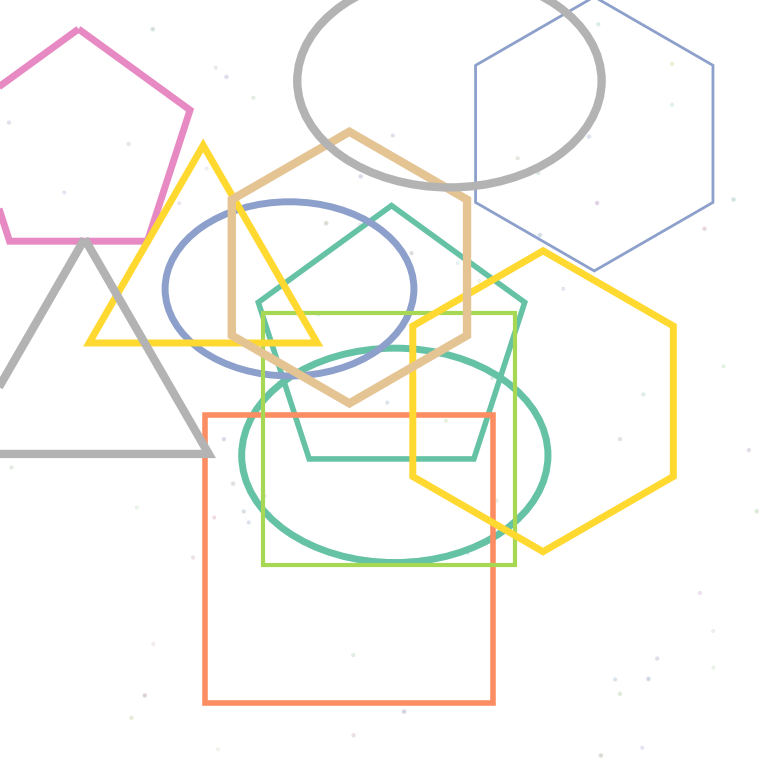[{"shape": "pentagon", "thickness": 2, "radius": 0.91, "center": [0.508, 0.551]}, {"shape": "oval", "thickness": 2.5, "radius": 0.99, "center": [0.513, 0.409]}, {"shape": "square", "thickness": 2, "radius": 0.93, "center": [0.453, 0.274]}, {"shape": "hexagon", "thickness": 1, "radius": 0.89, "center": [0.772, 0.826]}, {"shape": "oval", "thickness": 2.5, "radius": 0.81, "center": [0.376, 0.625]}, {"shape": "pentagon", "thickness": 2.5, "radius": 0.76, "center": [0.102, 0.81]}, {"shape": "square", "thickness": 1.5, "radius": 0.82, "center": [0.505, 0.43]}, {"shape": "triangle", "thickness": 2.5, "radius": 0.86, "center": [0.264, 0.64]}, {"shape": "hexagon", "thickness": 2.5, "radius": 0.98, "center": [0.705, 0.479]}, {"shape": "hexagon", "thickness": 3, "radius": 0.88, "center": [0.454, 0.653]}, {"shape": "triangle", "thickness": 3, "radius": 0.93, "center": [0.11, 0.504]}, {"shape": "oval", "thickness": 3, "radius": 0.99, "center": [0.584, 0.895]}]